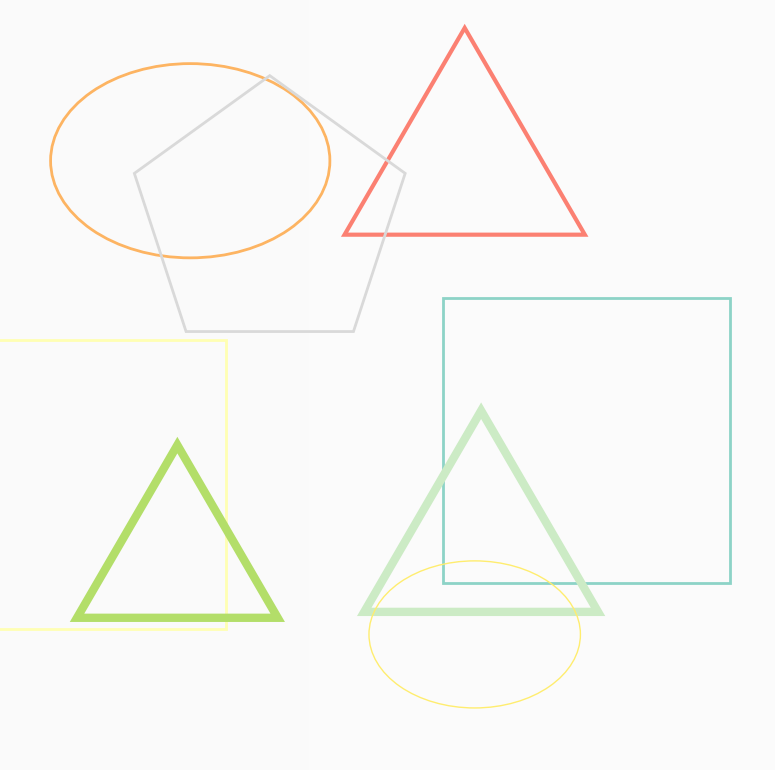[{"shape": "square", "thickness": 1, "radius": 0.93, "center": [0.757, 0.428]}, {"shape": "square", "thickness": 1, "radius": 0.94, "center": [0.104, 0.371]}, {"shape": "triangle", "thickness": 1.5, "radius": 0.89, "center": [0.6, 0.785]}, {"shape": "oval", "thickness": 1, "radius": 0.9, "center": [0.245, 0.791]}, {"shape": "triangle", "thickness": 3, "radius": 0.75, "center": [0.229, 0.272]}, {"shape": "pentagon", "thickness": 1, "radius": 0.92, "center": [0.348, 0.718]}, {"shape": "triangle", "thickness": 3, "radius": 0.87, "center": [0.621, 0.292]}, {"shape": "oval", "thickness": 0.5, "radius": 0.68, "center": [0.613, 0.176]}]